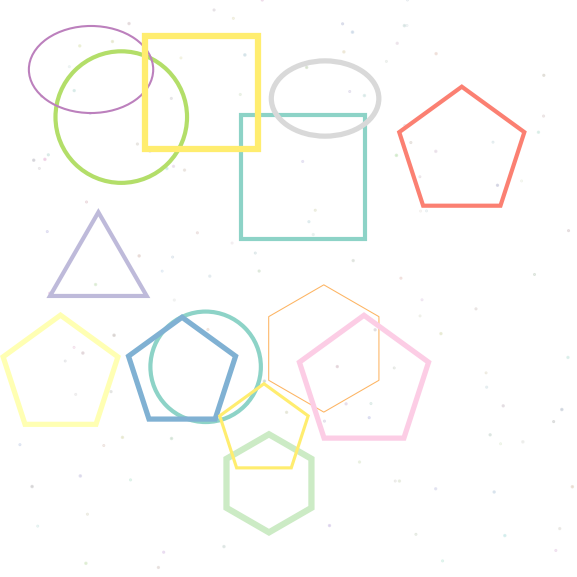[{"shape": "square", "thickness": 2, "radius": 0.54, "center": [0.525, 0.693]}, {"shape": "circle", "thickness": 2, "radius": 0.48, "center": [0.356, 0.364]}, {"shape": "pentagon", "thickness": 2.5, "radius": 0.52, "center": [0.105, 0.349]}, {"shape": "triangle", "thickness": 2, "radius": 0.48, "center": [0.17, 0.535]}, {"shape": "pentagon", "thickness": 2, "radius": 0.57, "center": [0.8, 0.735]}, {"shape": "pentagon", "thickness": 2.5, "radius": 0.49, "center": [0.315, 0.352]}, {"shape": "hexagon", "thickness": 0.5, "radius": 0.55, "center": [0.561, 0.396]}, {"shape": "circle", "thickness": 2, "radius": 0.57, "center": [0.21, 0.796]}, {"shape": "pentagon", "thickness": 2.5, "radius": 0.59, "center": [0.63, 0.336]}, {"shape": "oval", "thickness": 2.5, "radius": 0.47, "center": [0.563, 0.829]}, {"shape": "oval", "thickness": 1, "radius": 0.54, "center": [0.158, 0.879]}, {"shape": "hexagon", "thickness": 3, "radius": 0.42, "center": [0.466, 0.162]}, {"shape": "pentagon", "thickness": 1.5, "radius": 0.4, "center": [0.457, 0.254]}, {"shape": "square", "thickness": 3, "radius": 0.49, "center": [0.349, 0.839]}]